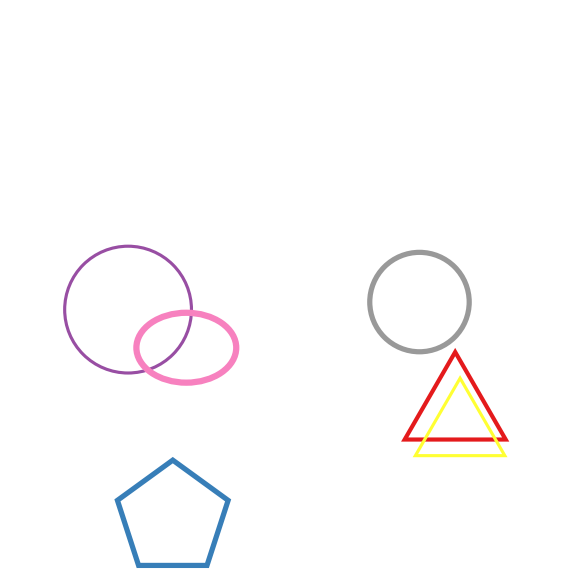[{"shape": "triangle", "thickness": 2, "radius": 0.5, "center": [0.788, 0.289]}, {"shape": "pentagon", "thickness": 2.5, "radius": 0.5, "center": [0.299, 0.102]}, {"shape": "circle", "thickness": 1.5, "radius": 0.55, "center": [0.222, 0.463]}, {"shape": "triangle", "thickness": 1.5, "radius": 0.45, "center": [0.797, 0.255]}, {"shape": "oval", "thickness": 3, "radius": 0.43, "center": [0.323, 0.397]}, {"shape": "circle", "thickness": 2.5, "radius": 0.43, "center": [0.726, 0.476]}]